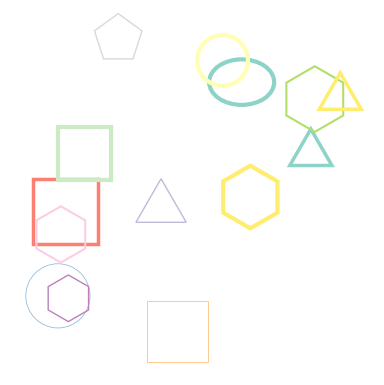[{"shape": "triangle", "thickness": 2.5, "radius": 0.32, "center": [0.807, 0.602]}, {"shape": "oval", "thickness": 3, "radius": 0.42, "center": [0.628, 0.787]}, {"shape": "circle", "thickness": 3, "radius": 0.33, "center": [0.578, 0.843]}, {"shape": "triangle", "thickness": 1, "radius": 0.38, "center": [0.418, 0.46]}, {"shape": "square", "thickness": 2.5, "radius": 0.42, "center": [0.171, 0.451]}, {"shape": "circle", "thickness": 0.5, "radius": 0.42, "center": [0.15, 0.232]}, {"shape": "square", "thickness": 0.5, "radius": 0.4, "center": [0.461, 0.14]}, {"shape": "hexagon", "thickness": 1.5, "radius": 0.43, "center": [0.818, 0.743]}, {"shape": "hexagon", "thickness": 1.5, "radius": 0.37, "center": [0.158, 0.391]}, {"shape": "pentagon", "thickness": 1, "radius": 0.32, "center": [0.307, 0.9]}, {"shape": "hexagon", "thickness": 1, "radius": 0.3, "center": [0.178, 0.225]}, {"shape": "square", "thickness": 3, "radius": 0.34, "center": [0.22, 0.601]}, {"shape": "hexagon", "thickness": 3, "radius": 0.41, "center": [0.65, 0.488]}, {"shape": "triangle", "thickness": 2.5, "radius": 0.32, "center": [0.884, 0.748]}]